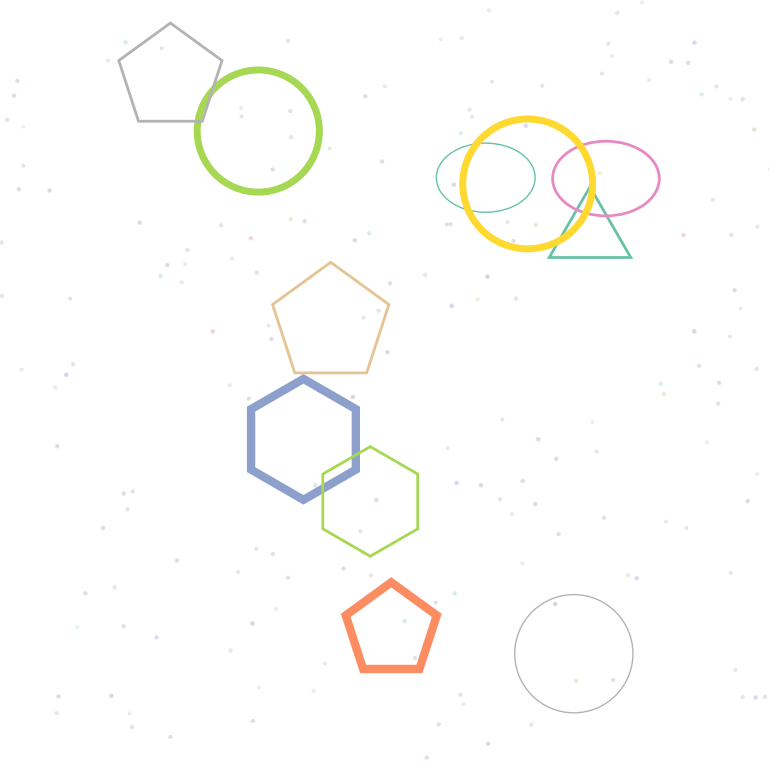[{"shape": "triangle", "thickness": 1, "radius": 0.31, "center": [0.766, 0.696]}, {"shape": "oval", "thickness": 0.5, "radius": 0.32, "center": [0.631, 0.769]}, {"shape": "pentagon", "thickness": 3, "radius": 0.31, "center": [0.508, 0.182]}, {"shape": "hexagon", "thickness": 3, "radius": 0.39, "center": [0.394, 0.429]}, {"shape": "oval", "thickness": 1, "radius": 0.35, "center": [0.787, 0.768]}, {"shape": "hexagon", "thickness": 1, "radius": 0.36, "center": [0.481, 0.349]}, {"shape": "circle", "thickness": 2.5, "radius": 0.4, "center": [0.335, 0.83]}, {"shape": "circle", "thickness": 2.5, "radius": 0.42, "center": [0.685, 0.761]}, {"shape": "pentagon", "thickness": 1, "radius": 0.4, "center": [0.43, 0.58]}, {"shape": "circle", "thickness": 0.5, "radius": 0.38, "center": [0.745, 0.151]}, {"shape": "pentagon", "thickness": 1, "radius": 0.35, "center": [0.221, 0.9]}]